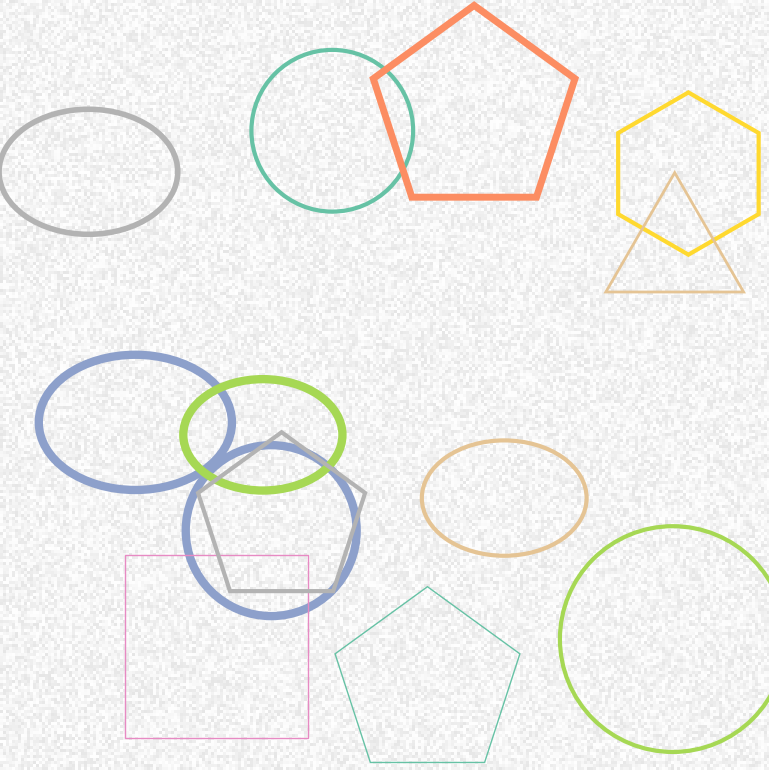[{"shape": "pentagon", "thickness": 0.5, "radius": 0.63, "center": [0.555, 0.112]}, {"shape": "circle", "thickness": 1.5, "radius": 0.53, "center": [0.432, 0.83]}, {"shape": "pentagon", "thickness": 2.5, "radius": 0.69, "center": [0.616, 0.855]}, {"shape": "circle", "thickness": 3, "radius": 0.55, "center": [0.352, 0.311]}, {"shape": "oval", "thickness": 3, "radius": 0.63, "center": [0.176, 0.451]}, {"shape": "square", "thickness": 0.5, "radius": 0.59, "center": [0.281, 0.161]}, {"shape": "circle", "thickness": 1.5, "radius": 0.73, "center": [0.874, 0.17]}, {"shape": "oval", "thickness": 3, "radius": 0.52, "center": [0.341, 0.435]}, {"shape": "hexagon", "thickness": 1.5, "radius": 0.53, "center": [0.894, 0.775]}, {"shape": "oval", "thickness": 1.5, "radius": 0.54, "center": [0.655, 0.353]}, {"shape": "triangle", "thickness": 1, "radius": 0.52, "center": [0.876, 0.672]}, {"shape": "oval", "thickness": 2, "radius": 0.58, "center": [0.115, 0.777]}, {"shape": "pentagon", "thickness": 1.5, "radius": 0.57, "center": [0.366, 0.325]}]